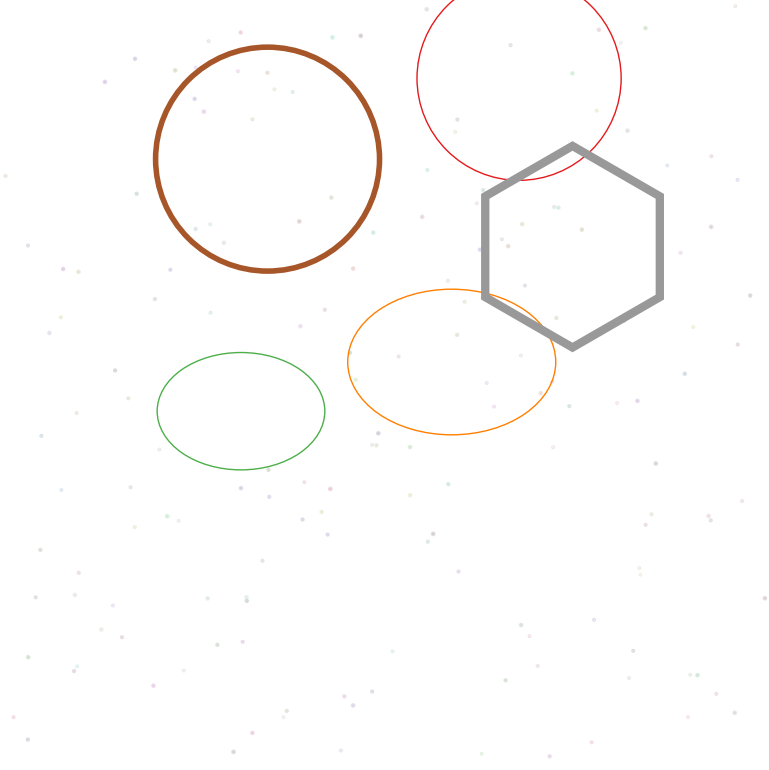[{"shape": "circle", "thickness": 0.5, "radius": 0.66, "center": [0.674, 0.898]}, {"shape": "oval", "thickness": 0.5, "radius": 0.54, "center": [0.313, 0.466]}, {"shape": "oval", "thickness": 0.5, "radius": 0.68, "center": [0.587, 0.53]}, {"shape": "circle", "thickness": 2, "radius": 0.73, "center": [0.347, 0.793]}, {"shape": "hexagon", "thickness": 3, "radius": 0.65, "center": [0.744, 0.68]}]